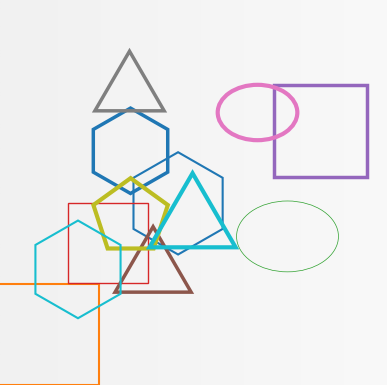[{"shape": "hexagon", "thickness": 2.5, "radius": 0.55, "center": [0.337, 0.608]}, {"shape": "hexagon", "thickness": 1.5, "radius": 0.66, "center": [0.46, 0.472]}, {"shape": "square", "thickness": 1.5, "radius": 0.65, "center": [0.126, 0.131]}, {"shape": "oval", "thickness": 0.5, "radius": 0.66, "center": [0.742, 0.386]}, {"shape": "square", "thickness": 1, "radius": 0.52, "center": [0.279, 0.37]}, {"shape": "square", "thickness": 2.5, "radius": 0.6, "center": [0.827, 0.659]}, {"shape": "triangle", "thickness": 2.5, "radius": 0.57, "center": [0.395, 0.298]}, {"shape": "oval", "thickness": 3, "radius": 0.51, "center": [0.665, 0.708]}, {"shape": "triangle", "thickness": 2.5, "radius": 0.52, "center": [0.334, 0.764]}, {"shape": "pentagon", "thickness": 3, "radius": 0.5, "center": [0.337, 0.436]}, {"shape": "hexagon", "thickness": 1.5, "radius": 0.63, "center": [0.201, 0.3]}, {"shape": "triangle", "thickness": 3, "radius": 0.64, "center": [0.497, 0.422]}]